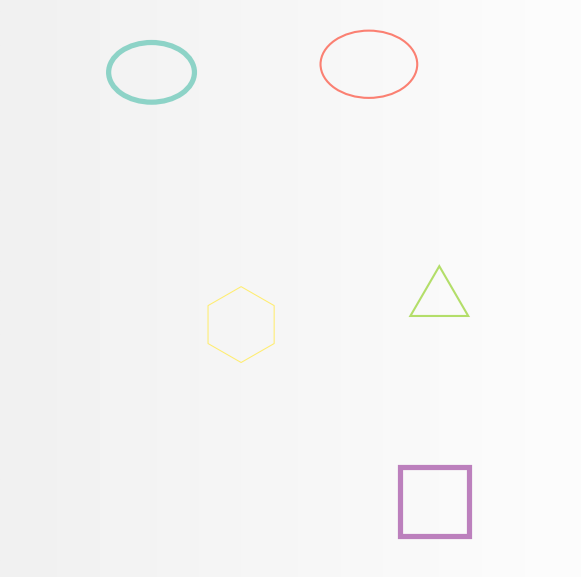[{"shape": "oval", "thickness": 2.5, "radius": 0.37, "center": [0.261, 0.874]}, {"shape": "oval", "thickness": 1, "radius": 0.42, "center": [0.635, 0.888]}, {"shape": "triangle", "thickness": 1, "radius": 0.29, "center": [0.756, 0.481]}, {"shape": "square", "thickness": 2.5, "radius": 0.3, "center": [0.747, 0.131]}, {"shape": "hexagon", "thickness": 0.5, "radius": 0.33, "center": [0.415, 0.437]}]